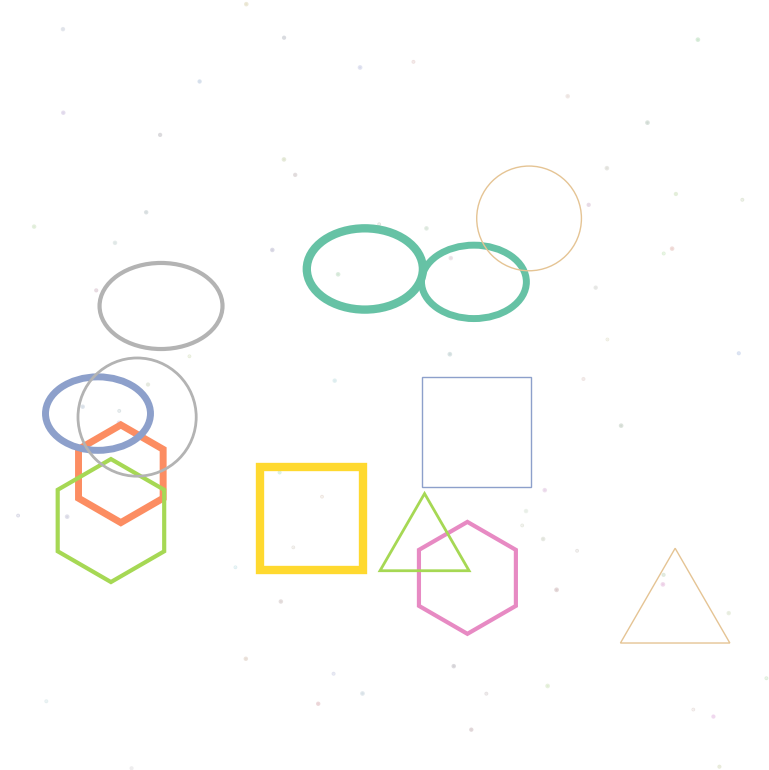[{"shape": "oval", "thickness": 2.5, "radius": 0.34, "center": [0.616, 0.634]}, {"shape": "oval", "thickness": 3, "radius": 0.38, "center": [0.474, 0.651]}, {"shape": "hexagon", "thickness": 2.5, "radius": 0.32, "center": [0.157, 0.385]}, {"shape": "oval", "thickness": 2.5, "radius": 0.34, "center": [0.127, 0.463]}, {"shape": "square", "thickness": 0.5, "radius": 0.35, "center": [0.618, 0.439]}, {"shape": "hexagon", "thickness": 1.5, "radius": 0.36, "center": [0.607, 0.25]}, {"shape": "hexagon", "thickness": 1.5, "radius": 0.4, "center": [0.144, 0.324]}, {"shape": "triangle", "thickness": 1, "radius": 0.33, "center": [0.551, 0.292]}, {"shape": "square", "thickness": 3, "radius": 0.34, "center": [0.404, 0.327]}, {"shape": "circle", "thickness": 0.5, "radius": 0.34, "center": [0.687, 0.716]}, {"shape": "triangle", "thickness": 0.5, "radius": 0.41, "center": [0.877, 0.206]}, {"shape": "circle", "thickness": 1, "radius": 0.38, "center": [0.178, 0.458]}, {"shape": "oval", "thickness": 1.5, "radius": 0.4, "center": [0.209, 0.603]}]